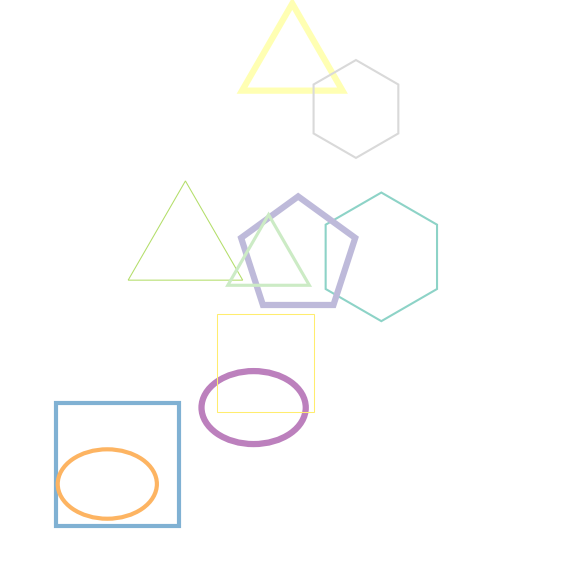[{"shape": "hexagon", "thickness": 1, "radius": 0.56, "center": [0.66, 0.554]}, {"shape": "triangle", "thickness": 3, "radius": 0.5, "center": [0.506, 0.892]}, {"shape": "pentagon", "thickness": 3, "radius": 0.52, "center": [0.516, 0.555]}, {"shape": "square", "thickness": 2, "radius": 0.53, "center": [0.204, 0.195]}, {"shape": "oval", "thickness": 2, "radius": 0.43, "center": [0.186, 0.161]}, {"shape": "triangle", "thickness": 0.5, "radius": 0.57, "center": [0.321, 0.571]}, {"shape": "hexagon", "thickness": 1, "radius": 0.42, "center": [0.616, 0.81]}, {"shape": "oval", "thickness": 3, "radius": 0.45, "center": [0.439, 0.293]}, {"shape": "triangle", "thickness": 1.5, "radius": 0.41, "center": [0.465, 0.546]}, {"shape": "square", "thickness": 0.5, "radius": 0.42, "center": [0.46, 0.371]}]